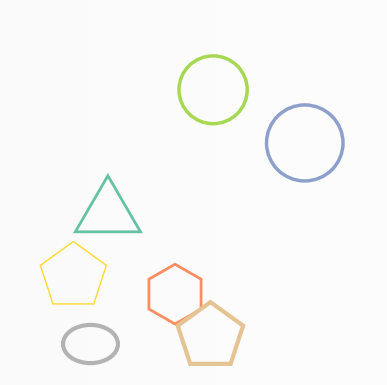[{"shape": "triangle", "thickness": 2, "radius": 0.49, "center": [0.278, 0.446]}, {"shape": "hexagon", "thickness": 2, "radius": 0.39, "center": [0.452, 0.236]}, {"shape": "circle", "thickness": 2.5, "radius": 0.49, "center": [0.786, 0.629]}, {"shape": "circle", "thickness": 2.5, "radius": 0.44, "center": [0.55, 0.767]}, {"shape": "pentagon", "thickness": 1, "radius": 0.45, "center": [0.189, 0.283]}, {"shape": "pentagon", "thickness": 3, "radius": 0.44, "center": [0.543, 0.127]}, {"shape": "oval", "thickness": 3, "radius": 0.35, "center": [0.234, 0.106]}]